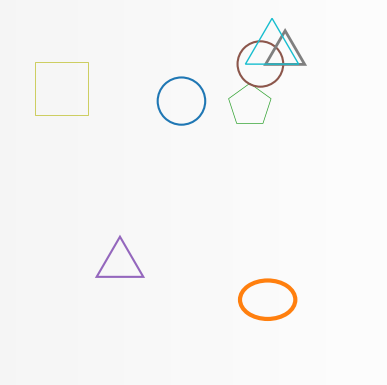[{"shape": "circle", "thickness": 1.5, "radius": 0.31, "center": [0.468, 0.737]}, {"shape": "oval", "thickness": 3, "radius": 0.36, "center": [0.691, 0.222]}, {"shape": "pentagon", "thickness": 0.5, "radius": 0.29, "center": [0.645, 0.726]}, {"shape": "triangle", "thickness": 1.5, "radius": 0.35, "center": [0.31, 0.316]}, {"shape": "circle", "thickness": 1.5, "radius": 0.29, "center": [0.672, 0.834]}, {"shape": "triangle", "thickness": 2, "radius": 0.29, "center": [0.736, 0.862]}, {"shape": "square", "thickness": 0.5, "radius": 0.34, "center": [0.159, 0.769]}, {"shape": "triangle", "thickness": 1, "radius": 0.4, "center": [0.702, 0.873]}]